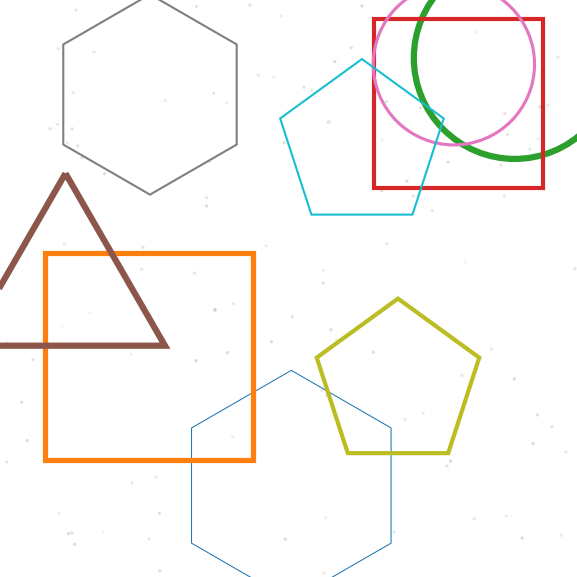[{"shape": "hexagon", "thickness": 0.5, "radius": 1.0, "center": [0.504, 0.158]}, {"shape": "square", "thickness": 2.5, "radius": 0.9, "center": [0.258, 0.382]}, {"shape": "circle", "thickness": 3, "radius": 0.87, "center": [0.891, 0.899]}, {"shape": "square", "thickness": 2, "radius": 0.73, "center": [0.794, 0.82]}, {"shape": "triangle", "thickness": 3, "radius": 0.99, "center": [0.113, 0.5]}, {"shape": "circle", "thickness": 1.5, "radius": 0.7, "center": [0.786, 0.888]}, {"shape": "hexagon", "thickness": 1, "radius": 0.87, "center": [0.26, 0.836]}, {"shape": "pentagon", "thickness": 2, "radius": 0.74, "center": [0.689, 0.334]}, {"shape": "pentagon", "thickness": 1, "radius": 0.74, "center": [0.627, 0.748]}]